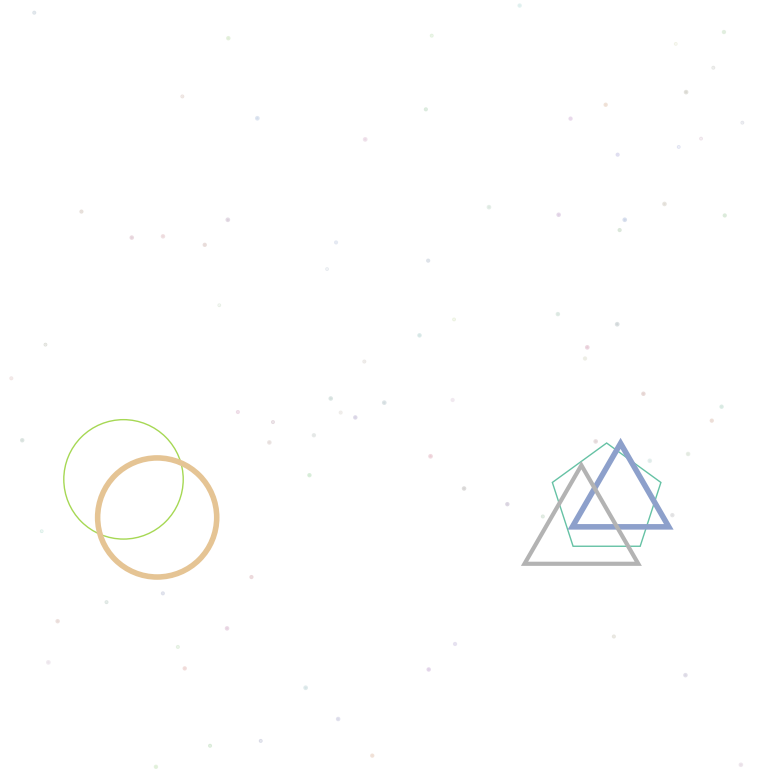[{"shape": "pentagon", "thickness": 0.5, "radius": 0.37, "center": [0.788, 0.351]}, {"shape": "triangle", "thickness": 2, "radius": 0.36, "center": [0.806, 0.352]}, {"shape": "circle", "thickness": 0.5, "radius": 0.39, "center": [0.16, 0.377]}, {"shape": "circle", "thickness": 2, "radius": 0.39, "center": [0.204, 0.328]}, {"shape": "triangle", "thickness": 1.5, "radius": 0.43, "center": [0.755, 0.31]}]